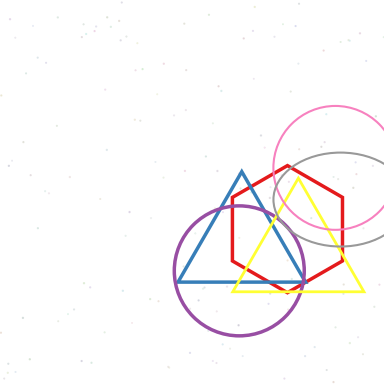[{"shape": "hexagon", "thickness": 2.5, "radius": 0.83, "center": [0.747, 0.405]}, {"shape": "triangle", "thickness": 2.5, "radius": 0.96, "center": [0.628, 0.363]}, {"shape": "circle", "thickness": 2.5, "radius": 0.84, "center": [0.622, 0.296]}, {"shape": "triangle", "thickness": 2, "radius": 0.98, "center": [0.775, 0.34]}, {"shape": "circle", "thickness": 1.5, "radius": 0.8, "center": [0.871, 0.564]}, {"shape": "oval", "thickness": 1.5, "radius": 0.87, "center": [0.885, 0.482]}]